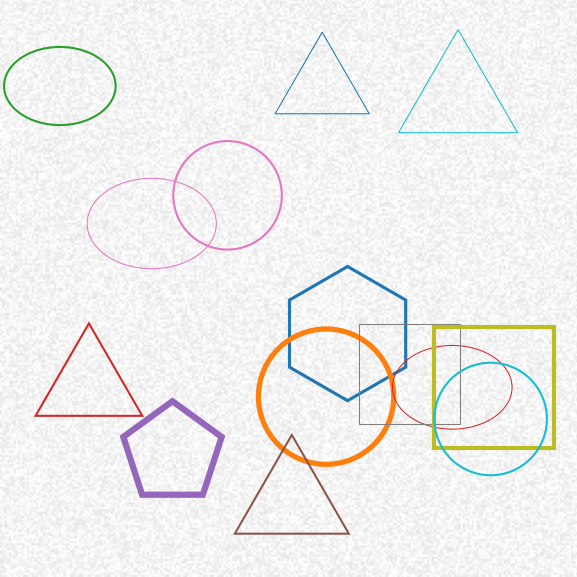[{"shape": "hexagon", "thickness": 1.5, "radius": 0.58, "center": [0.602, 0.421]}, {"shape": "triangle", "thickness": 0.5, "radius": 0.47, "center": [0.558, 0.849]}, {"shape": "circle", "thickness": 2.5, "radius": 0.59, "center": [0.565, 0.312]}, {"shape": "oval", "thickness": 1, "radius": 0.48, "center": [0.104, 0.85]}, {"shape": "triangle", "thickness": 1, "radius": 0.53, "center": [0.154, 0.332]}, {"shape": "oval", "thickness": 0.5, "radius": 0.52, "center": [0.783, 0.328]}, {"shape": "pentagon", "thickness": 3, "radius": 0.45, "center": [0.299, 0.215]}, {"shape": "triangle", "thickness": 1, "radius": 0.57, "center": [0.505, 0.132]}, {"shape": "oval", "thickness": 0.5, "radius": 0.56, "center": [0.263, 0.612]}, {"shape": "circle", "thickness": 1, "radius": 0.47, "center": [0.394, 0.661]}, {"shape": "square", "thickness": 0.5, "radius": 0.44, "center": [0.709, 0.351]}, {"shape": "square", "thickness": 2, "radius": 0.52, "center": [0.856, 0.328]}, {"shape": "triangle", "thickness": 0.5, "radius": 0.6, "center": [0.793, 0.829]}, {"shape": "circle", "thickness": 1, "radius": 0.49, "center": [0.85, 0.274]}]